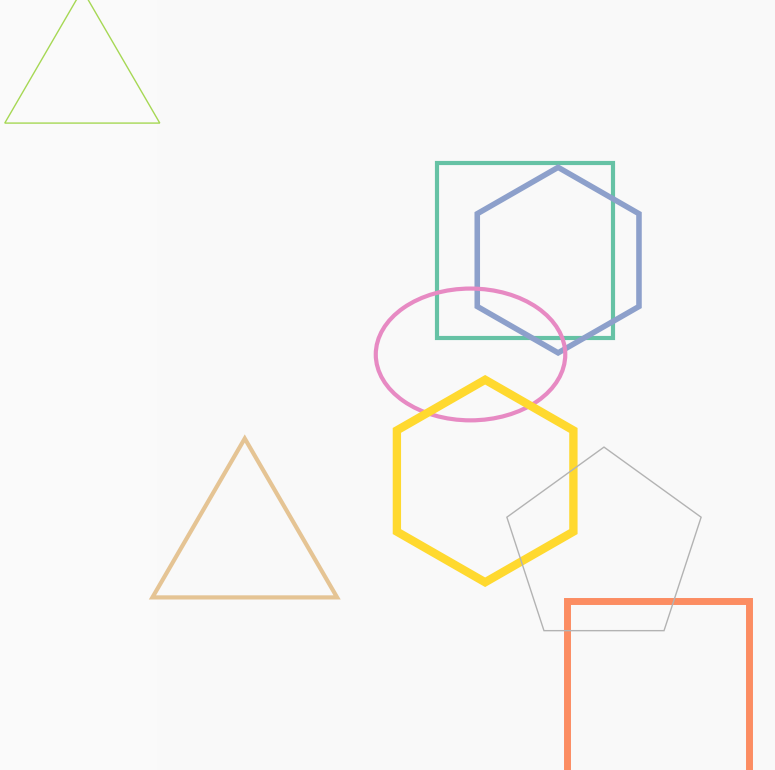[{"shape": "square", "thickness": 1.5, "radius": 0.57, "center": [0.677, 0.675]}, {"shape": "square", "thickness": 2.5, "radius": 0.59, "center": [0.849, 0.102]}, {"shape": "hexagon", "thickness": 2, "radius": 0.6, "center": [0.72, 0.662]}, {"shape": "oval", "thickness": 1.5, "radius": 0.61, "center": [0.607, 0.54]}, {"shape": "triangle", "thickness": 0.5, "radius": 0.58, "center": [0.106, 0.898]}, {"shape": "hexagon", "thickness": 3, "radius": 0.66, "center": [0.626, 0.375]}, {"shape": "triangle", "thickness": 1.5, "radius": 0.69, "center": [0.316, 0.293]}, {"shape": "pentagon", "thickness": 0.5, "radius": 0.66, "center": [0.779, 0.288]}]